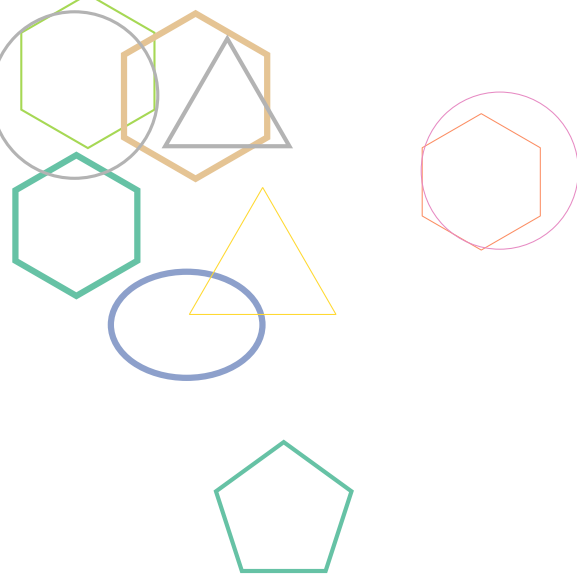[{"shape": "pentagon", "thickness": 2, "radius": 0.62, "center": [0.491, 0.11]}, {"shape": "hexagon", "thickness": 3, "radius": 0.61, "center": [0.132, 0.609]}, {"shape": "hexagon", "thickness": 0.5, "radius": 0.59, "center": [0.833, 0.684]}, {"shape": "oval", "thickness": 3, "radius": 0.66, "center": [0.323, 0.437]}, {"shape": "circle", "thickness": 0.5, "radius": 0.68, "center": [0.865, 0.704]}, {"shape": "hexagon", "thickness": 1, "radius": 0.67, "center": [0.152, 0.876]}, {"shape": "triangle", "thickness": 0.5, "radius": 0.73, "center": [0.455, 0.528]}, {"shape": "hexagon", "thickness": 3, "radius": 0.72, "center": [0.339, 0.833]}, {"shape": "circle", "thickness": 1.5, "radius": 0.72, "center": [0.129, 0.835]}, {"shape": "triangle", "thickness": 2, "radius": 0.62, "center": [0.394, 0.808]}]